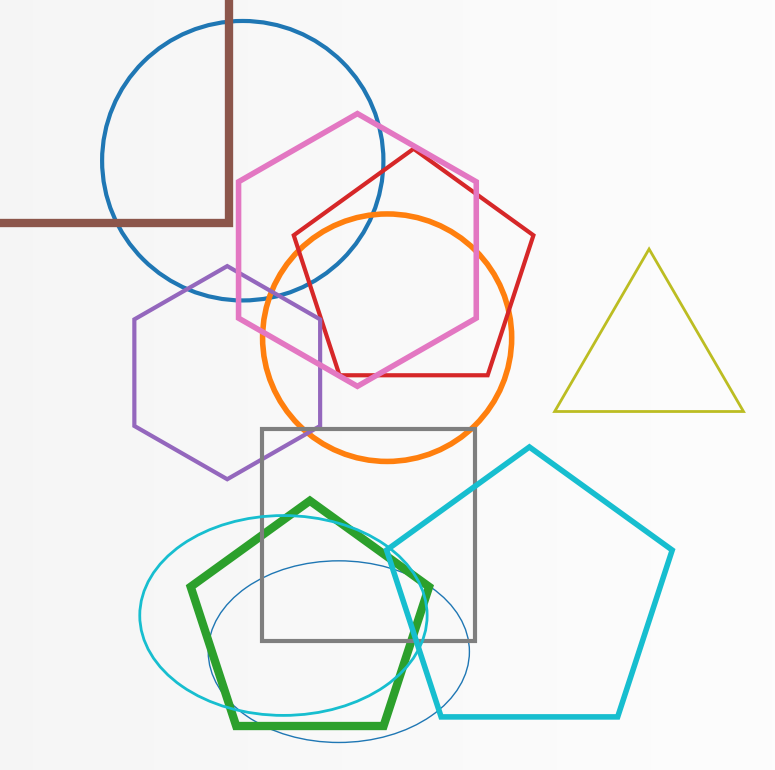[{"shape": "circle", "thickness": 1.5, "radius": 0.91, "center": [0.313, 0.791]}, {"shape": "oval", "thickness": 0.5, "radius": 0.84, "center": [0.437, 0.154]}, {"shape": "circle", "thickness": 2, "radius": 0.8, "center": [0.5, 0.561]}, {"shape": "pentagon", "thickness": 3, "radius": 0.81, "center": [0.4, 0.188]}, {"shape": "pentagon", "thickness": 1.5, "radius": 0.81, "center": [0.534, 0.644]}, {"shape": "hexagon", "thickness": 1.5, "radius": 0.69, "center": [0.293, 0.516]}, {"shape": "square", "thickness": 3, "radius": 0.82, "center": [0.131, 0.874]}, {"shape": "hexagon", "thickness": 2, "radius": 0.89, "center": [0.461, 0.675]}, {"shape": "square", "thickness": 1.5, "radius": 0.69, "center": [0.475, 0.305]}, {"shape": "triangle", "thickness": 1, "radius": 0.7, "center": [0.838, 0.536]}, {"shape": "pentagon", "thickness": 2, "radius": 0.97, "center": [0.683, 0.226]}, {"shape": "oval", "thickness": 1, "radius": 0.93, "center": [0.366, 0.201]}]